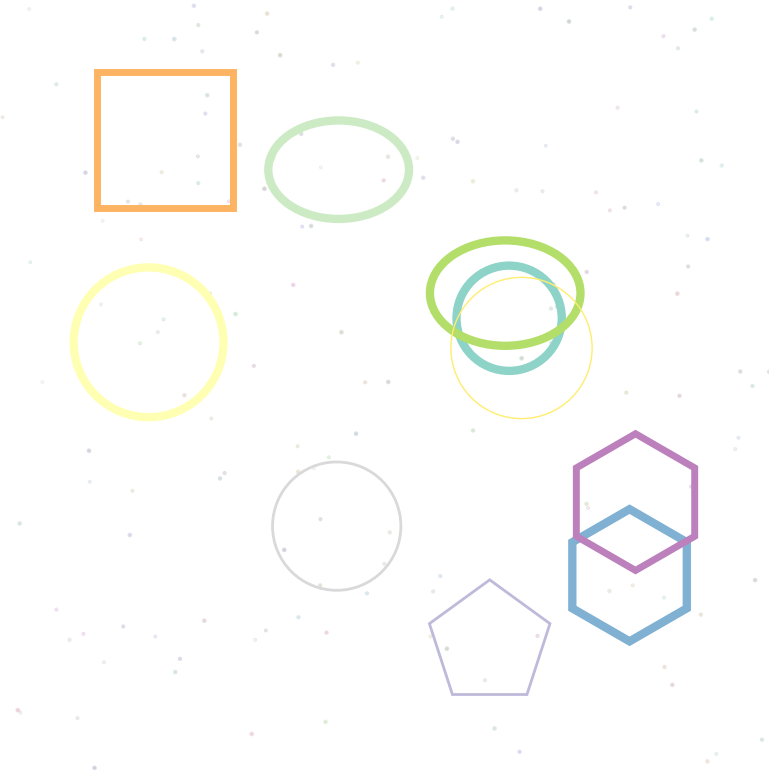[{"shape": "circle", "thickness": 3, "radius": 0.34, "center": [0.661, 0.587]}, {"shape": "circle", "thickness": 3, "radius": 0.49, "center": [0.193, 0.555]}, {"shape": "pentagon", "thickness": 1, "radius": 0.41, "center": [0.636, 0.165]}, {"shape": "hexagon", "thickness": 3, "radius": 0.43, "center": [0.818, 0.253]}, {"shape": "square", "thickness": 2.5, "radius": 0.44, "center": [0.215, 0.818]}, {"shape": "oval", "thickness": 3, "radius": 0.49, "center": [0.656, 0.619]}, {"shape": "circle", "thickness": 1, "radius": 0.42, "center": [0.437, 0.317]}, {"shape": "hexagon", "thickness": 2.5, "radius": 0.44, "center": [0.825, 0.348]}, {"shape": "oval", "thickness": 3, "radius": 0.46, "center": [0.44, 0.78]}, {"shape": "circle", "thickness": 0.5, "radius": 0.46, "center": [0.677, 0.548]}]